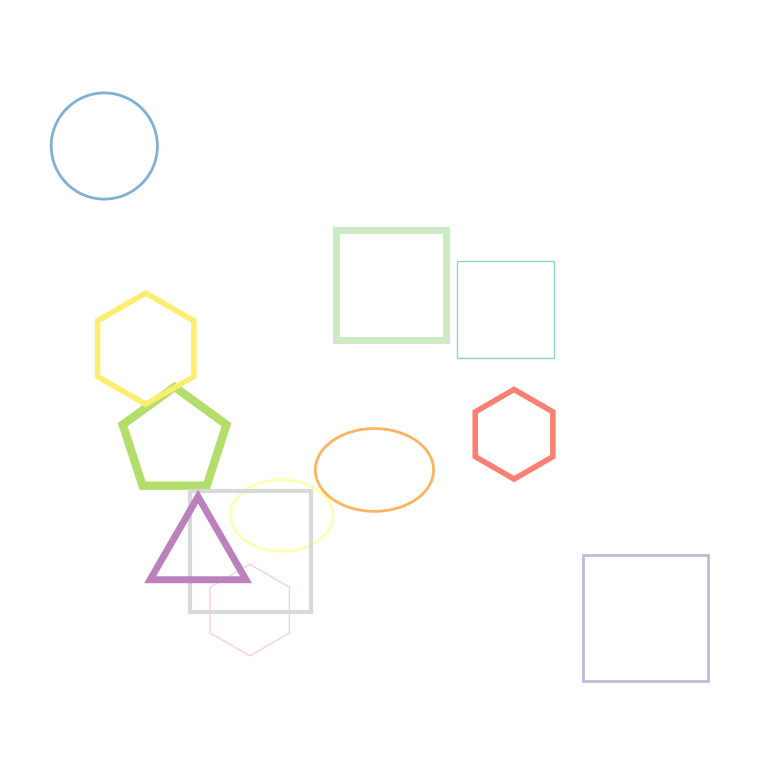[{"shape": "square", "thickness": 0.5, "radius": 0.31, "center": [0.656, 0.598]}, {"shape": "oval", "thickness": 1, "radius": 0.33, "center": [0.366, 0.331]}, {"shape": "square", "thickness": 1, "radius": 0.41, "center": [0.839, 0.198]}, {"shape": "hexagon", "thickness": 2, "radius": 0.29, "center": [0.668, 0.436]}, {"shape": "circle", "thickness": 1, "radius": 0.34, "center": [0.135, 0.81]}, {"shape": "oval", "thickness": 1, "radius": 0.38, "center": [0.486, 0.39]}, {"shape": "pentagon", "thickness": 3, "radius": 0.35, "center": [0.227, 0.427]}, {"shape": "hexagon", "thickness": 0.5, "radius": 0.3, "center": [0.324, 0.208]}, {"shape": "square", "thickness": 1.5, "radius": 0.39, "center": [0.325, 0.284]}, {"shape": "triangle", "thickness": 2.5, "radius": 0.36, "center": [0.257, 0.283]}, {"shape": "square", "thickness": 2.5, "radius": 0.36, "center": [0.507, 0.63]}, {"shape": "hexagon", "thickness": 2, "radius": 0.36, "center": [0.189, 0.547]}]